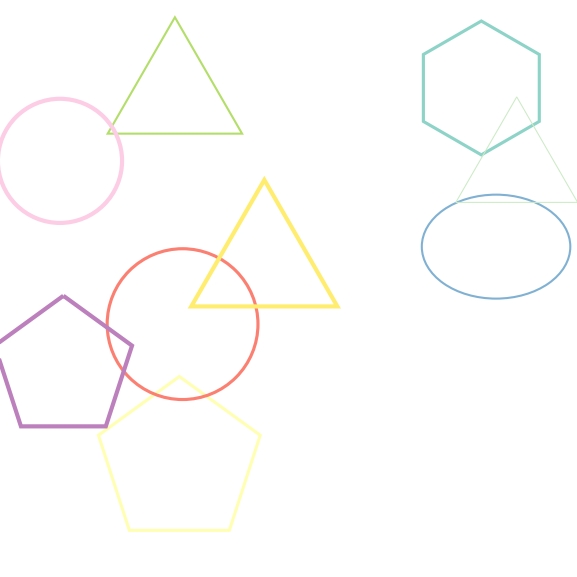[{"shape": "hexagon", "thickness": 1.5, "radius": 0.58, "center": [0.833, 0.847]}, {"shape": "pentagon", "thickness": 1.5, "radius": 0.74, "center": [0.311, 0.2]}, {"shape": "circle", "thickness": 1.5, "radius": 0.65, "center": [0.316, 0.438]}, {"shape": "oval", "thickness": 1, "radius": 0.64, "center": [0.859, 0.572]}, {"shape": "triangle", "thickness": 1, "radius": 0.67, "center": [0.303, 0.835]}, {"shape": "circle", "thickness": 2, "radius": 0.54, "center": [0.104, 0.721]}, {"shape": "pentagon", "thickness": 2, "radius": 0.62, "center": [0.11, 0.362]}, {"shape": "triangle", "thickness": 0.5, "radius": 0.61, "center": [0.895, 0.71]}, {"shape": "triangle", "thickness": 2, "radius": 0.73, "center": [0.458, 0.542]}]